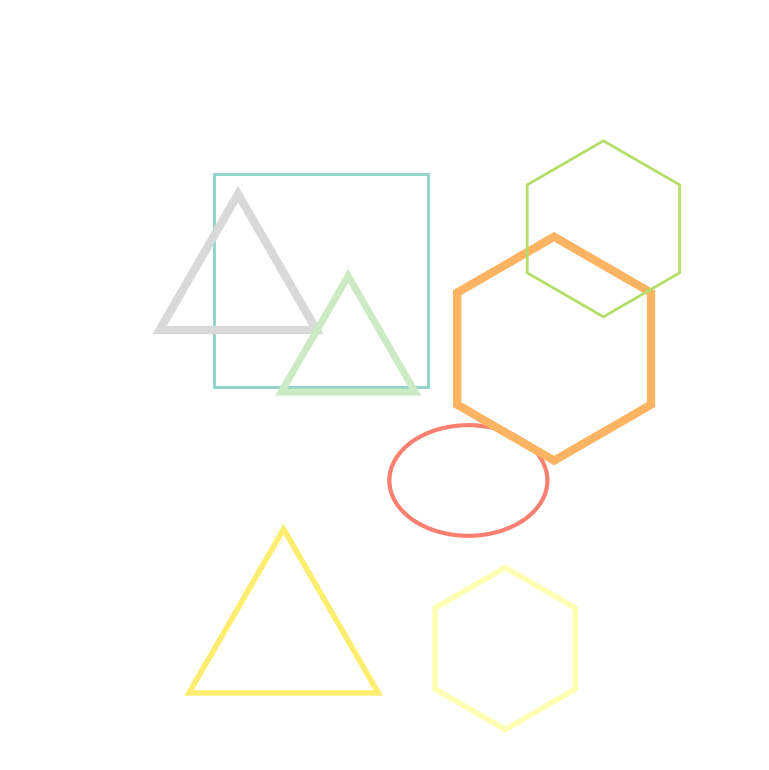[{"shape": "square", "thickness": 1, "radius": 0.69, "center": [0.417, 0.636]}, {"shape": "hexagon", "thickness": 2, "radius": 0.53, "center": [0.656, 0.158]}, {"shape": "oval", "thickness": 1.5, "radius": 0.51, "center": [0.608, 0.376]}, {"shape": "hexagon", "thickness": 3, "radius": 0.73, "center": [0.72, 0.547]}, {"shape": "hexagon", "thickness": 1, "radius": 0.57, "center": [0.784, 0.703]}, {"shape": "triangle", "thickness": 3, "radius": 0.59, "center": [0.309, 0.63]}, {"shape": "triangle", "thickness": 2.5, "radius": 0.5, "center": [0.452, 0.541]}, {"shape": "triangle", "thickness": 2, "radius": 0.71, "center": [0.368, 0.171]}]